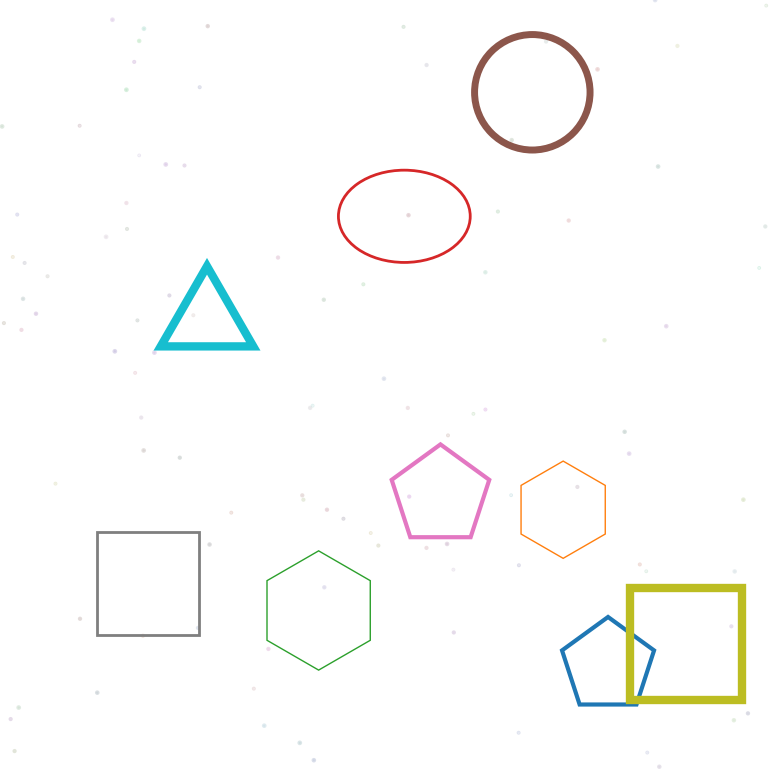[{"shape": "pentagon", "thickness": 1.5, "radius": 0.31, "center": [0.79, 0.136]}, {"shape": "hexagon", "thickness": 0.5, "radius": 0.32, "center": [0.731, 0.338]}, {"shape": "hexagon", "thickness": 0.5, "radius": 0.39, "center": [0.414, 0.207]}, {"shape": "oval", "thickness": 1, "radius": 0.43, "center": [0.525, 0.719]}, {"shape": "circle", "thickness": 2.5, "radius": 0.37, "center": [0.691, 0.88]}, {"shape": "pentagon", "thickness": 1.5, "radius": 0.33, "center": [0.572, 0.356]}, {"shape": "square", "thickness": 1, "radius": 0.33, "center": [0.192, 0.242]}, {"shape": "square", "thickness": 3, "radius": 0.36, "center": [0.891, 0.163]}, {"shape": "triangle", "thickness": 3, "radius": 0.35, "center": [0.269, 0.585]}]